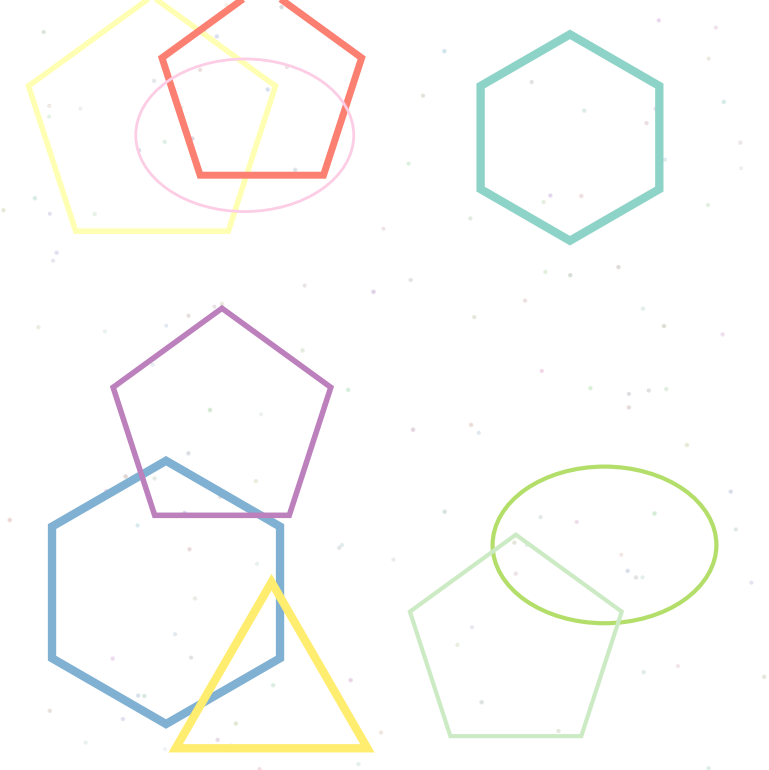[{"shape": "hexagon", "thickness": 3, "radius": 0.67, "center": [0.74, 0.821]}, {"shape": "pentagon", "thickness": 2, "radius": 0.84, "center": [0.197, 0.836]}, {"shape": "pentagon", "thickness": 2.5, "radius": 0.68, "center": [0.34, 0.883]}, {"shape": "hexagon", "thickness": 3, "radius": 0.85, "center": [0.216, 0.231]}, {"shape": "oval", "thickness": 1.5, "radius": 0.73, "center": [0.785, 0.292]}, {"shape": "oval", "thickness": 1, "radius": 0.71, "center": [0.318, 0.824]}, {"shape": "pentagon", "thickness": 2, "radius": 0.74, "center": [0.288, 0.451]}, {"shape": "pentagon", "thickness": 1.5, "radius": 0.72, "center": [0.67, 0.161]}, {"shape": "triangle", "thickness": 3, "radius": 0.72, "center": [0.353, 0.1]}]